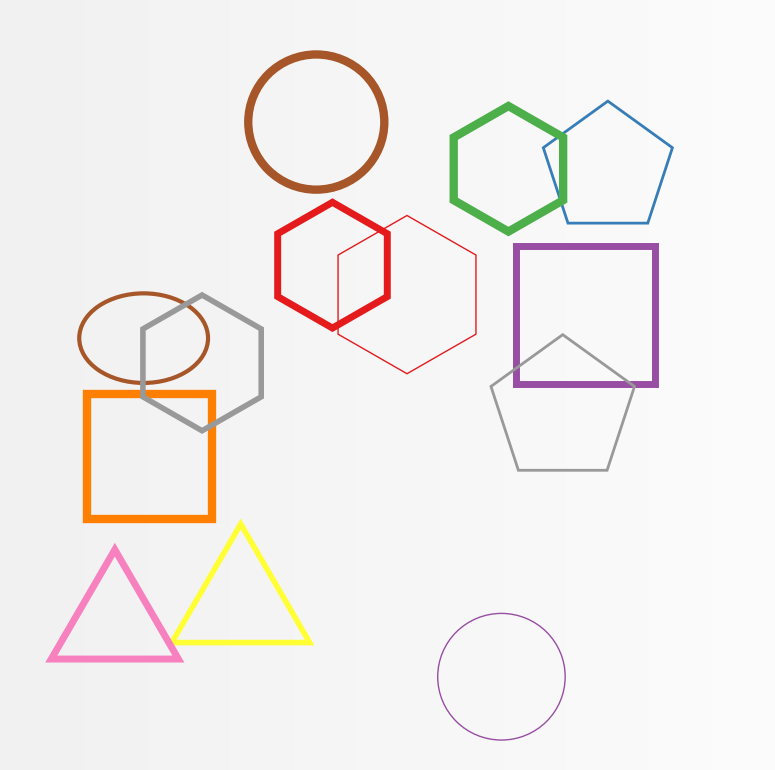[{"shape": "hexagon", "thickness": 0.5, "radius": 0.51, "center": [0.525, 0.617]}, {"shape": "hexagon", "thickness": 2.5, "radius": 0.41, "center": [0.429, 0.656]}, {"shape": "pentagon", "thickness": 1, "radius": 0.44, "center": [0.784, 0.781]}, {"shape": "hexagon", "thickness": 3, "radius": 0.41, "center": [0.656, 0.781]}, {"shape": "circle", "thickness": 0.5, "radius": 0.41, "center": [0.647, 0.121]}, {"shape": "square", "thickness": 2.5, "radius": 0.45, "center": [0.755, 0.591]}, {"shape": "square", "thickness": 3, "radius": 0.41, "center": [0.193, 0.407]}, {"shape": "triangle", "thickness": 2, "radius": 0.51, "center": [0.311, 0.217]}, {"shape": "circle", "thickness": 3, "radius": 0.44, "center": [0.408, 0.841]}, {"shape": "oval", "thickness": 1.5, "radius": 0.42, "center": [0.185, 0.561]}, {"shape": "triangle", "thickness": 2.5, "radius": 0.47, "center": [0.148, 0.191]}, {"shape": "hexagon", "thickness": 2, "radius": 0.44, "center": [0.261, 0.529]}, {"shape": "pentagon", "thickness": 1, "radius": 0.49, "center": [0.726, 0.468]}]